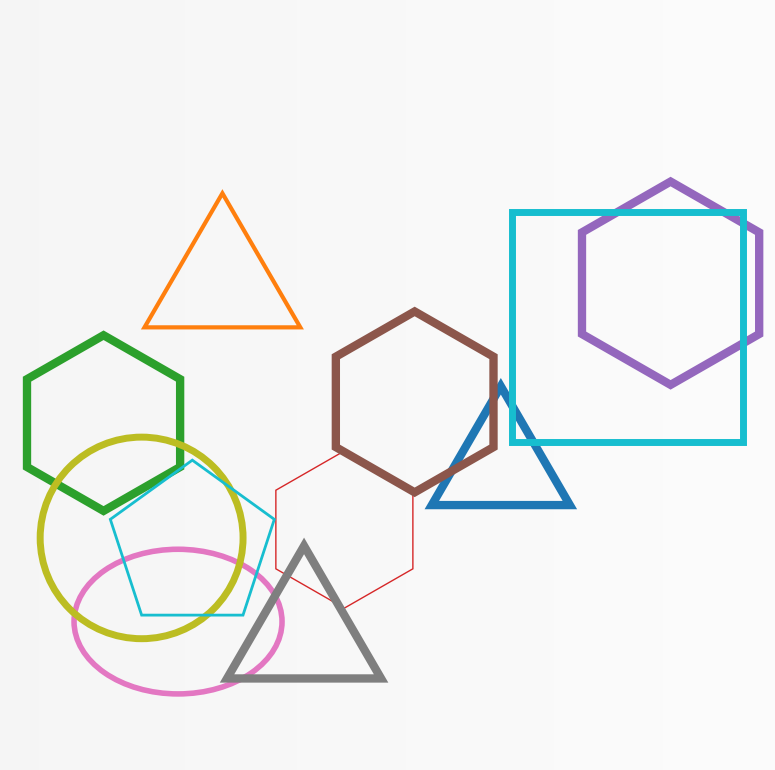[{"shape": "triangle", "thickness": 3, "radius": 0.51, "center": [0.646, 0.395]}, {"shape": "triangle", "thickness": 1.5, "radius": 0.58, "center": [0.287, 0.633]}, {"shape": "hexagon", "thickness": 3, "radius": 0.57, "center": [0.134, 0.451]}, {"shape": "hexagon", "thickness": 0.5, "radius": 0.51, "center": [0.444, 0.312]}, {"shape": "hexagon", "thickness": 3, "radius": 0.66, "center": [0.865, 0.632]}, {"shape": "hexagon", "thickness": 3, "radius": 0.59, "center": [0.535, 0.478]}, {"shape": "oval", "thickness": 2, "radius": 0.67, "center": [0.23, 0.193]}, {"shape": "triangle", "thickness": 3, "radius": 0.57, "center": [0.392, 0.176]}, {"shape": "circle", "thickness": 2.5, "radius": 0.65, "center": [0.183, 0.301]}, {"shape": "pentagon", "thickness": 1, "radius": 0.56, "center": [0.248, 0.291]}, {"shape": "square", "thickness": 2.5, "radius": 0.74, "center": [0.81, 0.575]}]